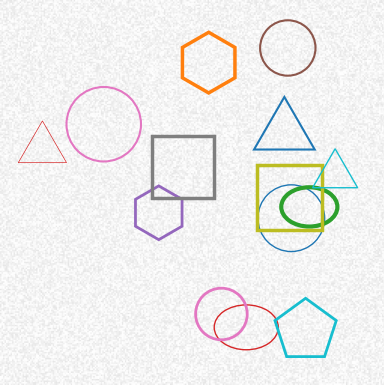[{"shape": "circle", "thickness": 1, "radius": 0.43, "center": [0.757, 0.433]}, {"shape": "triangle", "thickness": 1.5, "radius": 0.45, "center": [0.739, 0.657]}, {"shape": "hexagon", "thickness": 2.5, "radius": 0.39, "center": [0.542, 0.837]}, {"shape": "oval", "thickness": 3, "radius": 0.36, "center": [0.803, 0.463]}, {"shape": "oval", "thickness": 1, "radius": 0.42, "center": [0.64, 0.15]}, {"shape": "triangle", "thickness": 0.5, "radius": 0.36, "center": [0.11, 0.614]}, {"shape": "hexagon", "thickness": 2, "radius": 0.35, "center": [0.412, 0.447]}, {"shape": "circle", "thickness": 1.5, "radius": 0.36, "center": [0.748, 0.875]}, {"shape": "circle", "thickness": 1.5, "radius": 0.48, "center": [0.269, 0.677]}, {"shape": "circle", "thickness": 2, "radius": 0.34, "center": [0.575, 0.184]}, {"shape": "square", "thickness": 2.5, "radius": 0.4, "center": [0.475, 0.566]}, {"shape": "square", "thickness": 2.5, "radius": 0.42, "center": [0.752, 0.488]}, {"shape": "triangle", "thickness": 1, "radius": 0.34, "center": [0.87, 0.546]}, {"shape": "pentagon", "thickness": 2, "radius": 0.42, "center": [0.794, 0.142]}]